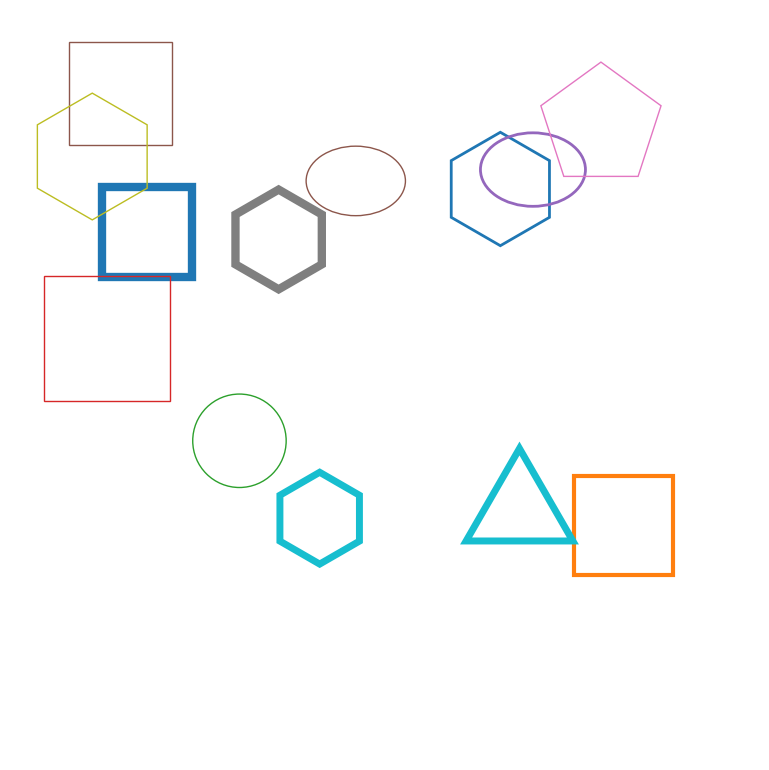[{"shape": "hexagon", "thickness": 1, "radius": 0.37, "center": [0.65, 0.755]}, {"shape": "square", "thickness": 3, "radius": 0.29, "center": [0.191, 0.698]}, {"shape": "square", "thickness": 1.5, "radius": 0.32, "center": [0.81, 0.318]}, {"shape": "circle", "thickness": 0.5, "radius": 0.3, "center": [0.311, 0.428]}, {"shape": "square", "thickness": 0.5, "radius": 0.41, "center": [0.139, 0.56]}, {"shape": "oval", "thickness": 1, "radius": 0.34, "center": [0.692, 0.78]}, {"shape": "square", "thickness": 0.5, "radius": 0.33, "center": [0.157, 0.878]}, {"shape": "oval", "thickness": 0.5, "radius": 0.32, "center": [0.462, 0.765]}, {"shape": "pentagon", "thickness": 0.5, "radius": 0.41, "center": [0.78, 0.837]}, {"shape": "hexagon", "thickness": 3, "radius": 0.32, "center": [0.362, 0.689]}, {"shape": "hexagon", "thickness": 0.5, "radius": 0.41, "center": [0.12, 0.797]}, {"shape": "hexagon", "thickness": 2.5, "radius": 0.3, "center": [0.415, 0.327]}, {"shape": "triangle", "thickness": 2.5, "radius": 0.4, "center": [0.675, 0.337]}]